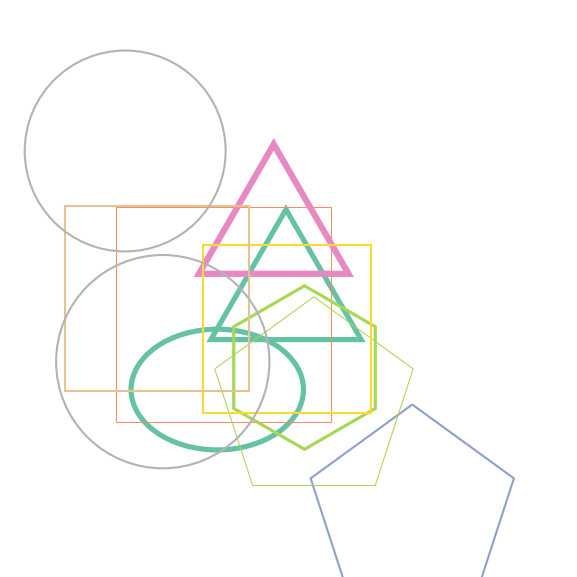[{"shape": "triangle", "thickness": 2.5, "radius": 0.75, "center": [0.495, 0.486]}, {"shape": "oval", "thickness": 2.5, "radius": 0.75, "center": [0.376, 0.325]}, {"shape": "square", "thickness": 0.5, "radius": 0.93, "center": [0.387, 0.454]}, {"shape": "pentagon", "thickness": 1, "radius": 0.93, "center": [0.714, 0.114]}, {"shape": "triangle", "thickness": 3, "radius": 0.75, "center": [0.474, 0.6]}, {"shape": "hexagon", "thickness": 1.5, "radius": 0.71, "center": [0.527, 0.363]}, {"shape": "pentagon", "thickness": 0.5, "radius": 0.9, "center": [0.544, 0.305]}, {"shape": "square", "thickness": 1, "radius": 0.73, "center": [0.497, 0.43]}, {"shape": "square", "thickness": 1, "radius": 0.8, "center": [0.272, 0.482]}, {"shape": "circle", "thickness": 1, "radius": 0.92, "center": [0.282, 0.373]}, {"shape": "circle", "thickness": 1, "radius": 0.87, "center": [0.217, 0.738]}]